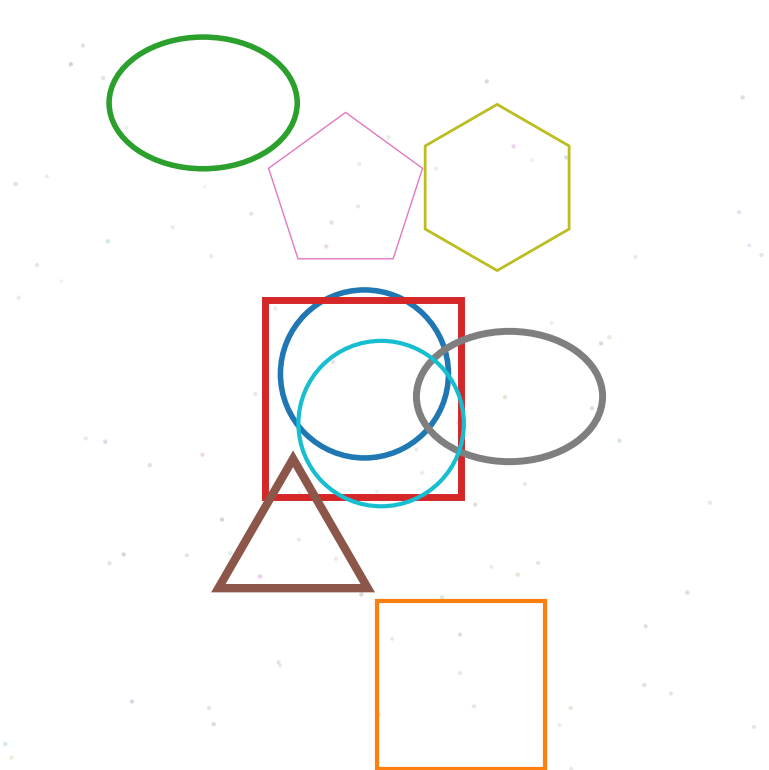[{"shape": "circle", "thickness": 2, "radius": 0.55, "center": [0.473, 0.514]}, {"shape": "square", "thickness": 1.5, "radius": 0.54, "center": [0.599, 0.111]}, {"shape": "oval", "thickness": 2, "radius": 0.61, "center": [0.264, 0.866]}, {"shape": "square", "thickness": 2.5, "radius": 0.64, "center": [0.471, 0.483]}, {"shape": "triangle", "thickness": 3, "radius": 0.56, "center": [0.381, 0.292]}, {"shape": "pentagon", "thickness": 0.5, "radius": 0.53, "center": [0.449, 0.749]}, {"shape": "oval", "thickness": 2.5, "radius": 0.6, "center": [0.662, 0.485]}, {"shape": "hexagon", "thickness": 1, "radius": 0.54, "center": [0.646, 0.757]}, {"shape": "circle", "thickness": 1.5, "radius": 0.54, "center": [0.495, 0.45]}]